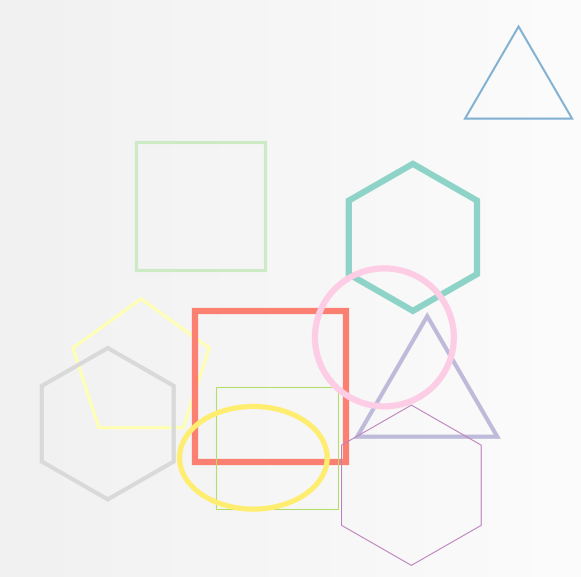[{"shape": "hexagon", "thickness": 3, "radius": 0.64, "center": [0.71, 0.588]}, {"shape": "pentagon", "thickness": 1.5, "radius": 0.62, "center": [0.243, 0.358]}, {"shape": "triangle", "thickness": 2, "radius": 0.7, "center": [0.735, 0.313]}, {"shape": "square", "thickness": 3, "radius": 0.65, "center": [0.466, 0.33]}, {"shape": "triangle", "thickness": 1, "radius": 0.53, "center": [0.892, 0.847]}, {"shape": "square", "thickness": 0.5, "radius": 0.53, "center": [0.476, 0.223]}, {"shape": "circle", "thickness": 3, "radius": 0.6, "center": [0.661, 0.415]}, {"shape": "hexagon", "thickness": 2, "radius": 0.66, "center": [0.185, 0.265]}, {"shape": "hexagon", "thickness": 0.5, "radius": 0.69, "center": [0.708, 0.159]}, {"shape": "square", "thickness": 1.5, "radius": 0.55, "center": [0.345, 0.643]}, {"shape": "oval", "thickness": 2.5, "radius": 0.63, "center": [0.436, 0.206]}]